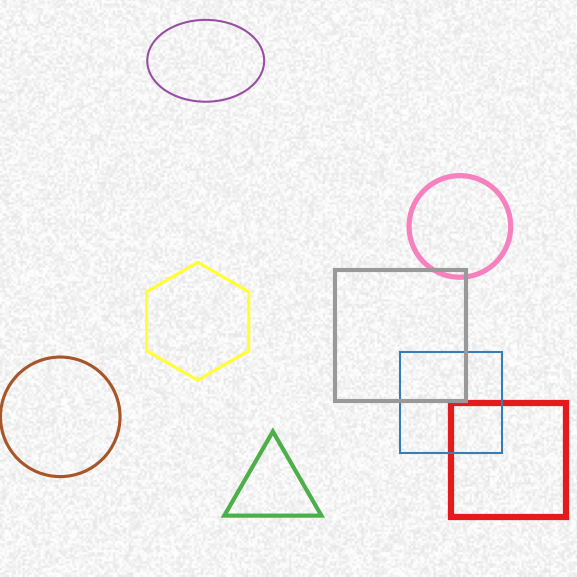[{"shape": "square", "thickness": 3, "radius": 0.49, "center": [0.88, 0.203]}, {"shape": "square", "thickness": 1, "radius": 0.44, "center": [0.781, 0.302]}, {"shape": "triangle", "thickness": 2, "radius": 0.49, "center": [0.472, 0.155]}, {"shape": "oval", "thickness": 1, "radius": 0.51, "center": [0.356, 0.894]}, {"shape": "hexagon", "thickness": 1.5, "radius": 0.51, "center": [0.342, 0.443]}, {"shape": "circle", "thickness": 1.5, "radius": 0.52, "center": [0.104, 0.277]}, {"shape": "circle", "thickness": 2.5, "radius": 0.44, "center": [0.796, 0.607]}, {"shape": "square", "thickness": 2, "radius": 0.57, "center": [0.694, 0.418]}]